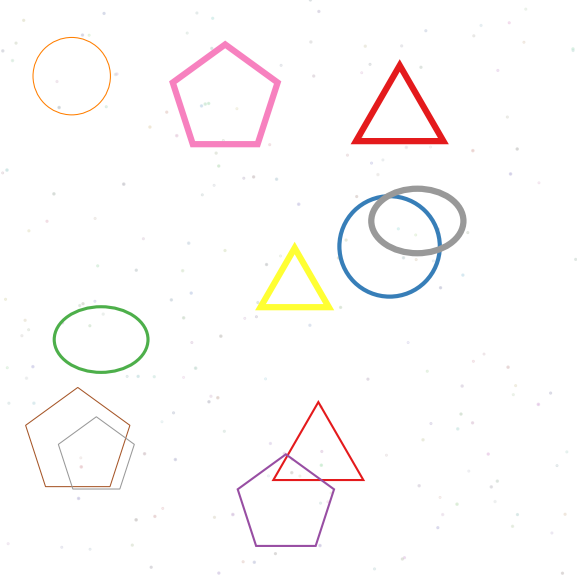[{"shape": "triangle", "thickness": 3, "radius": 0.44, "center": [0.692, 0.798]}, {"shape": "triangle", "thickness": 1, "radius": 0.45, "center": [0.551, 0.213]}, {"shape": "circle", "thickness": 2, "radius": 0.43, "center": [0.675, 0.572]}, {"shape": "oval", "thickness": 1.5, "radius": 0.41, "center": [0.175, 0.411]}, {"shape": "pentagon", "thickness": 1, "radius": 0.44, "center": [0.495, 0.125]}, {"shape": "circle", "thickness": 0.5, "radius": 0.34, "center": [0.124, 0.867]}, {"shape": "triangle", "thickness": 3, "radius": 0.34, "center": [0.51, 0.501]}, {"shape": "pentagon", "thickness": 0.5, "radius": 0.47, "center": [0.135, 0.233]}, {"shape": "pentagon", "thickness": 3, "radius": 0.48, "center": [0.39, 0.827]}, {"shape": "pentagon", "thickness": 0.5, "radius": 0.35, "center": [0.167, 0.208]}, {"shape": "oval", "thickness": 3, "radius": 0.4, "center": [0.723, 0.616]}]